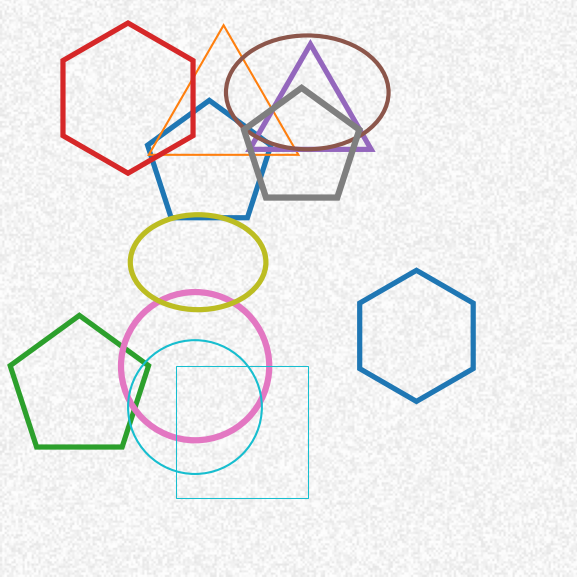[{"shape": "hexagon", "thickness": 2.5, "radius": 0.57, "center": [0.721, 0.418]}, {"shape": "pentagon", "thickness": 2.5, "radius": 0.56, "center": [0.362, 0.713]}, {"shape": "triangle", "thickness": 1, "radius": 0.75, "center": [0.387, 0.806]}, {"shape": "pentagon", "thickness": 2.5, "radius": 0.63, "center": [0.137, 0.327]}, {"shape": "hexagon", "thickness": 2.5, "radius": 0.65, "center": [0.222, 0.829]}, {"shape": "triangle", "thickness": 2.5, "radius": 0.61, "center": [0.537, 0.801]}, {"shape": "oval", "thickness": 2, "radius": 0.7, "center": [0.532, 0.839]}, {"shape": "circle", "thickness": 3, "radius": 0.64, "center": [0.338, 0.365]}, {"shape": "pentagon", "thickness": 3, "radius": 0.53, "center": [0.522, 0.742]}, {"shape": "oval", "thickness": 2.5, "radius": 0.59, "center": [0.343, 0.545]}, {"shape": "circle", "thickness": 1, "radius": 0.58, "center": [0.338, 0.294]}, {"shape": "square", "thickness": 0.5, "radius": 0.57, "center": [0.418, 0.252]}]